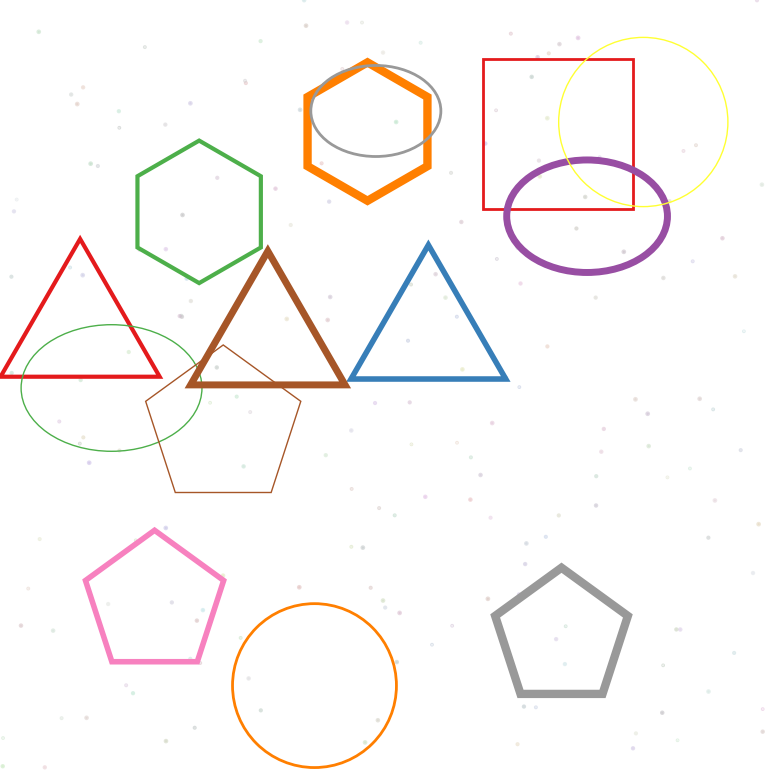[{"shape": "square", "thickness": 1, "radius": 0.49, "center": [0.725, 0.826]}, {"shape": "triangle", "thickness": 1.5, "radius": 0.6, "center": [0.104, 0.57]}, {"shape": "triangle", "thickness": 2, "radius": 0.58, "center": [0.556, 0.566]}, {"shape": "oval", "thickness": 0.5, "radius": 0.59, "center": [0.145, 0.496]}, {"shape": "hexagon", "thickness": 1.5, "radius": 0.46, "center": [0.259, 0.725]}, {"shape": "oval", "thickness": 2.5, "radius": 0.52, "center": [0.762, 0.719]}, {"shape": "circle", "thickness": 1, "radius": 0.53, "center": [0.408, 0.11]}, {"shape": "hexagon", "thickness": 3, "radius": 0.45, "center": [0.477, 0.829]}, {"shape": "circle", "thickness": 0.5, "radius": 0.55, "center": [0.835, 0.842]}, {"shape": "pentagon", "thickness": 0.5, "radius": 0.53, "center": [0.29, 0.446]}, {"shape": "triangle", "thickness": 2.5, "radius": 0.58, "center": [0.348, 0.558]}, {"shape": "pentagon", "thickness": 2, "radius": 0.47, "center": [0.201, 0.217]}, {"shape": "pentagon", "thickness": 3, "radius": 0.45, "center": [0.729, 0.172]}, {"shape": "oval", "thickness": 1, "radius": 0.42, "center": [0.488, 0.856]}]